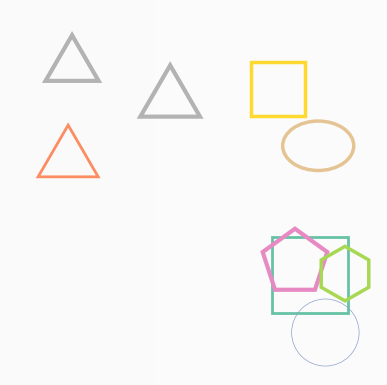[{"shape": "square", "thickness": 2, "radius": 0.49, "center": [0.8, 0.286]}, {"shape": "triangle", "thickness": 2, "radius": 0.45, "center": [0.176, 0.585]}, {"shape": "circle", "thickness": 0.5, "radius": 0.44, "center": [0.84, 0.136]}, {"shape": "pentagon", "thickness": 3, "radius": 0.44, "center": [0.761, 0.318]}, {"shape": "hexagon", "thickness": 2.5, "radius": 0.35, "center": [0.89, 0.289]}, {"shape": "square", "thickness": 2.5, "radius": 0.35, "center": [0.717, 0.77]}, {"shape": "oval", "thickness": 2.5, "radius": 0.46, "center": [0.821, 0.621]}, {"shape": "triangle", "thickness": 3, "radius": 0.44, "center": [0.439, 0.742]}, {"shape": "triangle", "thickness": 3, "radius": 0.4, "center": [0.186, 0.829]}]